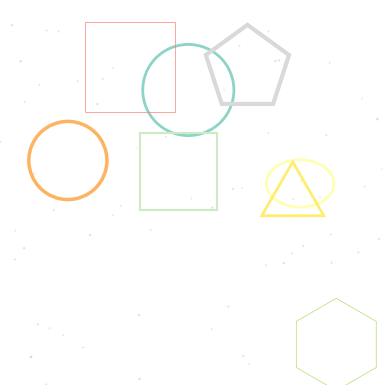[{"shape": "circle", "thickness": 2, "radius": 0.59, "center": [0.489, 0.766]}, {"shape": "oval", "thickness": 2, "radius": 0.44, "center": [0.779, 0.523]}, {"shape": "square", "thickness": 0.5, "radius": 0.59, "center": [0.338, 0.826]}, {"shape": "circle", "thickness": 2.5, "radius": 0.51, "center": [0.176, 0.583]}, {"shape": "hexagon", "thickness": 0.5, "radius": 0.6, "center": [0.873, 0.105]}, {"shape": "pentagon", "thickness": 3, "radius": 0.57, "center": [0.643, 0.822]}, {"shape": "square", "thickness": 1.5, "radius": 0.5, "center": [0.464, 0.554]}, {"shape": "triangle", "thickness": 2, "radius": 0.47, "center": [0.76, 0.486]}]